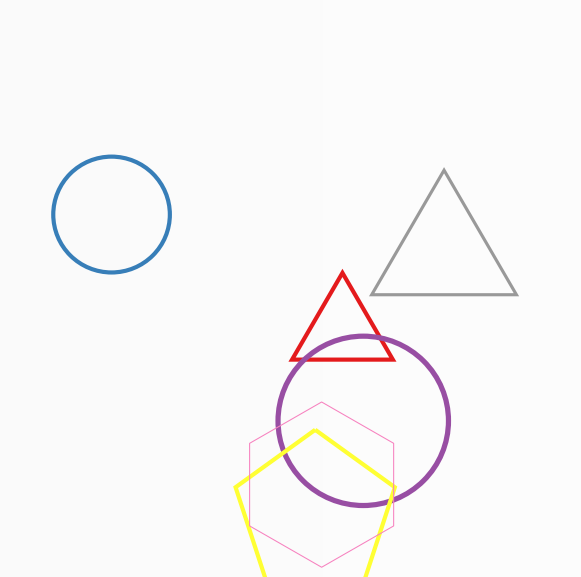[{"shape": "triangle", "thickness": 2, "radius": 0.5, "center": [0.589, 0.426]}, {"shape": "circle", "thickness": 2, "radius": 0.5, "center": [0.192, 0.628]}, {"shape": "circle", "thickness": 2.5, "radius": 0.73, "center": [0.625, 0.27]}, {"shape": "pentagon", "thickness": 2, "radius": 0.72, "center": [0.542, 0.111]}, {"shape": "hexagon", "thickness": 0.5, "radius": 0.72, "center": [0.553, 0.16]}, {"shape": "triangle", "thickness": 1.5, "radius": 0.72, "center": [0.764, 0.561]}]